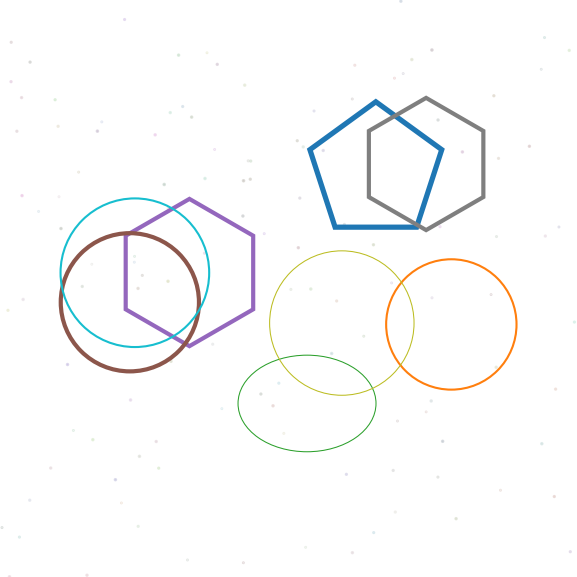[{"shape": "pentagon", "thickness": 2.5, "radius": 0.6, "center": [0.651, 0.703]}, {"shape": "circle", "thickness": 1, "radius": 0.56, "center": [0.782, 0.437]}, {"shape": "oval", "thickness": 0.5, "radius": 0.6, "center": [0.532, 0.3]}, {"shape": "hexagon", "thickness": 2, "radius": 0.64, "center": [0.328, 0.527]}, {"shape": "circle", "thickness": 2, "radius": 0.6, "center": [0.225, 0.476]}, {"shape": "hexagon", "thickness": 2, "radius": 0.57, "center": [0.738, 0.715]}, {"shape": "circle", "thickness": 0.5, "radius": 0.63, "center": [0.592, 0.44]}, {"shape": "circle", "thickness": 1, "radius": 0.64, "center": [0.234, 0.527]}]